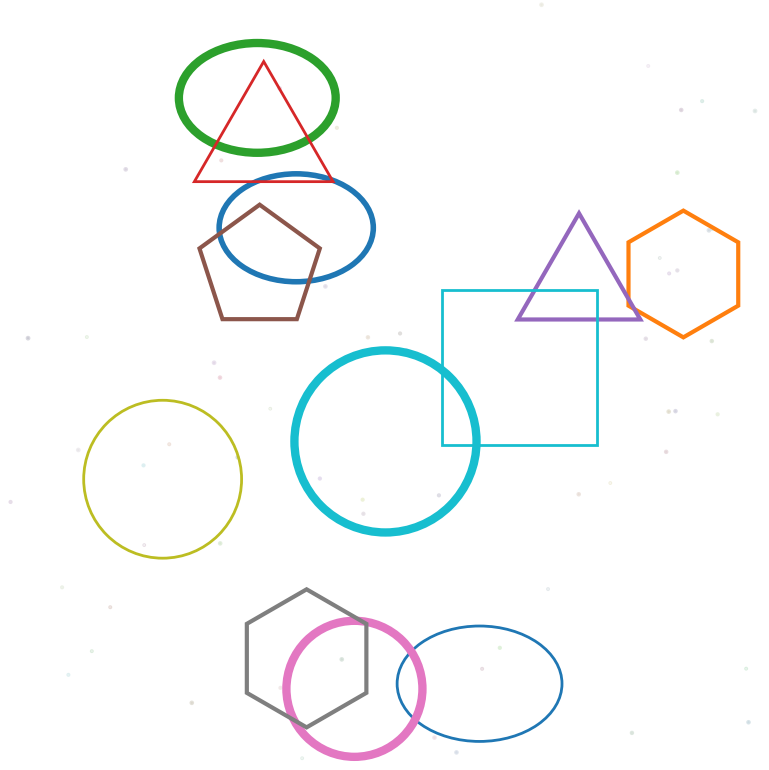[{"shape": "oval", "thickness": 1, "radius": 0.54, "center": [0.623, 0.112]}, {"shape": "oval", "thickness": 2, "radius": 0.5, "center": [0.385, 0.704]}, {"shape": "hexagon", "thickness": 1.5, "radius": 0.41, "center": [0.887, 0.644]}, {"shape": "oval", "thickness": 3, "radius": 0.51, "center": [0.334, 0.873]}, {"shape": "triangle", "thickness": 1, "radius": 0.52, "center": [0.342, 0.816]}, {"shape": "triangle", "thickness": 1.5, "radius": 0.46, "center": [0.752, 0.631]}, {"shape": "pentagon", "thickness": 1.5, "radius": 0.41, "center": [0.337, 0.652]}, {"shape": "circle", "thickness": 3, "radius": 0.44, "center": [0.46, 0.105]}, {"shape": "hexagon", "thickness": 1.5, "radius": 0.45, "center": [0.398, 0.145]}, {"shape": "circle", "thickness": 1, "radius": 0.51, "center": [0.211, 0.378]}, {"shape": "square", "thickness": 1, "radius": 0.5, "center": [0.675, 0.522]}, {"shape": "circle", "thickness": 3, "radius": 0.59, "center": [0.501, 0.427]}]